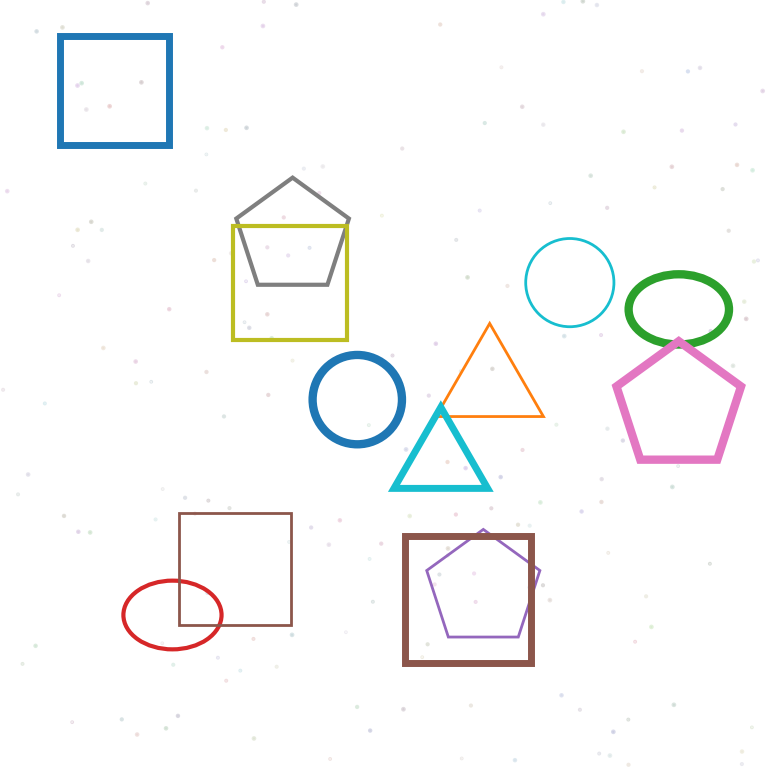[{"shape": "square", "thickness": 2.5, "radius": 0.35, "center": [0.149, 0.883]}, {"shape": "circle", "thickness": 3, "radius": 0.29, "center": [0.464, 0.481]}, {"shape": "triangle", "thickness": 1, "radius": 0.4, "center": [0.636, 0.499]}, {"shape": "oval", "thickness": 3, "radius": 0.33, "center": [0.882, 0.598]}, {"shape": "oval", "thickness": 1.5, "radius": 0.32, "center": [0.224, 0.201]}, {"shape": "pentagon", "thickness": 1, "radius": 0.39, "center": [0.628, 0.235]}, {"shape": "square", "thickness": 1, "radius": 0.36, "center": [0.305, 0.261]}, {"shape": "square", "thickness": 2.5, "radius": 0.41, "center": [0.608, 0.221]}, {"shape": "pentagon", "thickness": 3, "radius": 0.43, "center": [0.882, 0.472]}, {"shape": "pentagon", "thickness": 1.5, "radius": 0.38, "center": [0.38, 0.692]}, {"shape": "square", "thickness": 1.5, "radius": 0.37, "center": [0.377, 0.632]}, {"shape": "triangle", "thickness": 2.5, "radius": 0.35, "center": [0.572, 0.401]}, {"shape": "circle", "thickness": 1, "radius": 0.29, "center": [0.74, 0.633]}]